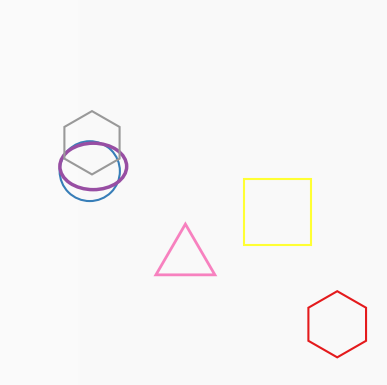[{"shape": "hexagon", "thickness": 1.5, "radius": 0.43, "center": [0.87, 0.158]}, {"shape": "circle", "thickness": 1.5, "radius": 0.39, "center": [0.232, 0.555]}, {"shape": "oval", "thickness": 2.5, "radius": 0.43, "center": [0.241, 0.568]}, {"shape": "square", "thickness": 1.5, "radius": 0.43, "center": [0.716, 0.449]}, {"shape": "triangle", "thickness": 2, "radius": 0.44, "center": [0.478, 0.33]}, {"shape": "hexagon", "thickness": 1.5, "radius": 0.41, "center": [0.237, 0.629]}]